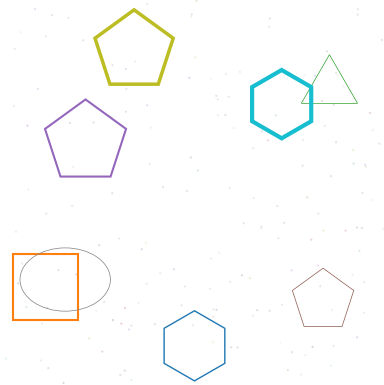[{"shape": "hexagon", "thickness": 1, "radius": 0.46, "center": [0.505, 0.102]}, {"shape": "square", "thickness": 1.5, "radius": 0.42, "center": [0.119, 0.255]}, {"shape": "triangle", "thickness": 0.5, "radius": 0.42, "center": [0.856, 0.774]}, {"shape": "pentagon", "thickness": 1.5, "radius": 0.55, "center": [0.222, 0.631]}, {"shape": "pentagon", "thickness": 0.5, "radius": 0.42, "center": [0.839, 0.22]}, {"shape": "oval", "thickness": 0.5, "radius": 0.59, "center": [0.169, 0.274]}, {"shape": "pentagon", "thickness": 2.5, "radius": 0.53, "center": [0.348, 0.868]}, {"shape": "hexagon", "thickness": 3, "radius": 0.44, "center": [0.732, 0.729]}]